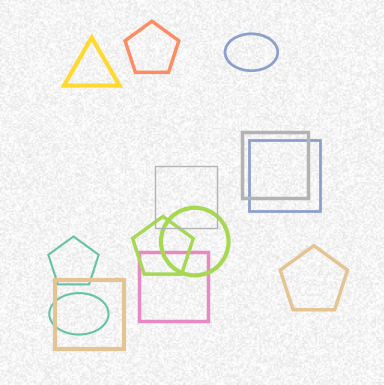[{"shape": "oval", "thickness": 1.5, "radius": 0.38, "center": [0.205, 0.185]}, {"shape": "pentagon", "thickness": 1.5, "radius": 0.34, "center": [0.191, 0.317]}, {"shape": "pentagon", "thickness": 2.5, "radius": 0.37, "center": [0.395, 0.872]}, {"shape": "oval", "thickness": 2, "radius": 0.34, "center": [0.653, 0.864]}, {"shape": "square", "thickness": 2, "radius": 0.46, "center": [0.74, 0.545]}, {"shape": "square", "thickness": 2.5, "radius": 0.45, "center": [0.451, 0.255]}, {"shape": "circle", "thickness": 3, "radius": 0.44, "center": [0.506, 0.373]}, {"shape": "pentagon", "thickness": 2.5, "radius": 0.41, "center": [0.423, 0.355]}, {"shape": "triangle", "thickness": 3, "radius": 0.42, "center": [0.238, 0.819]}, {"shape": "square", "thickness": 3, "radius": 0.45, "center": [0.233, 0.183]}, {"shape": "pentagon", "thickness": 2.5, "radius": 0.46, "center": [0.815, 0.27]}, {"shape": "square", "thickness": 1, "radius": 0.4, "center": [0.483, 0.488]}, {"shape": "square", "thickness": 2.5, "radius": 0.43, "center": [0.715, 0.571]}]